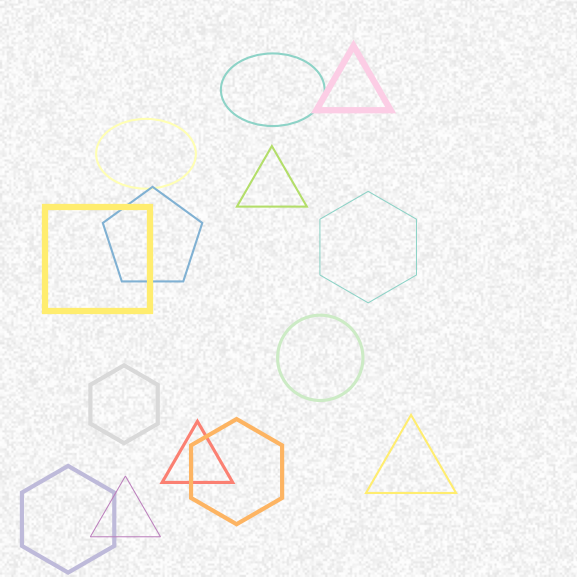[{"shape": "hexagon", "thickness": 0.5, "radius": 0.48, "center": [0.638, 0.571]}, {"shape": "oval", "thickness": 1, "radius": 0.45, "center": [0.472, 0.844]}, {"shape": "oval", "thickness": 1, "radius": 0.43, "center": [0.253, 0.733]}, {"shape": "hexagon", "thickness": 2, "radius": 0.46, "center": [0.118, 0.1]}, {"shape": "triangle", "thickness": 1.5, "radius": 0.35, "center": [0.342, 0.199]}, {"shape": "pentagon", "thickness": 1, "radius": 0.45, "center": [0.264, 0.585]}, {"shape": "hexagon", "thickness": 2, "radius": 0.46, "center": [0.41, 0.182]}, {"shape": "triangle", "thickness": 1, "radius": 0.35, "center": [0.471, 0.676]}, {"shape": "triangle", "thickness": 3, "radius": 0.37, "center": [0.612, 0.845]}, {"shape": "hexagon", "thickness": 2, "radius": 0.34, "center": [0.215, 0.299]}, {"shape": "triangle", "thickness": 0.5, "radius": 0.35, "center": [0.217, 0.105]}, {"shape": "circle", "thickness": 1.5, "radius": 0.37, "center": [0.555, 0.38]}, {"shape": "square", "thickness": 3, "radius": 0.45, "center": [0.168, 0.551]}, {"shape": "triangle", "thickness": 1, "radius": 0.45, "center": [0.712, 0.191]}]